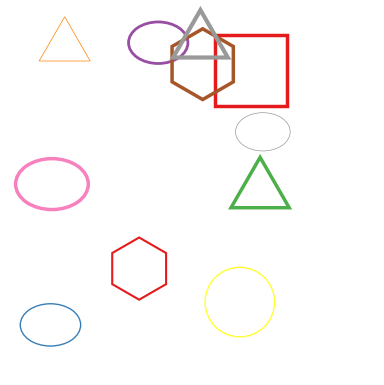[{"shape": "square", "thickness": 2.5, "radius": 0.46, "center": [0.652, 0.817]}, {"shape": "hexagon", "thickness": 1.5, "radius": 0.4, "center": [0.361, 0.302]}, {"shape": "oval", "thickness": 1, "radius": 0.39, "center": [0.131, 0.156]}, {"shape": "triangle", "thickness": 2.5, "radius": 0.44, "center": [0.676, 0.504]}, {"shape": "oval", "thickness": 2, "radius": 0.39, "center": [0.411, 0.889]}, {"shape": "triangle", "thickness": 0.5, "radius": 0.38, "center": [0.168, 0.88]}, {"shape": "circle", "thickness": 1, "radius": 0.45, "center": [0.623, 0.215]}, {"shape": "hexagon", "thickness": 2.5, "radius": 0.46, "center": [0.526, 0.833]}, {"shape": "oval", "thickness": 2.5, "radius": 0.47, "center": [0.135, 0.522]}, {"shape": "oval", "thickness": 0.5, "radius": 0.35, "center": [0.683, 0.658]}, {"shape": "triangle", "thickness": 3, "radius": 0.41, "center": [0.521, 0.892]}]